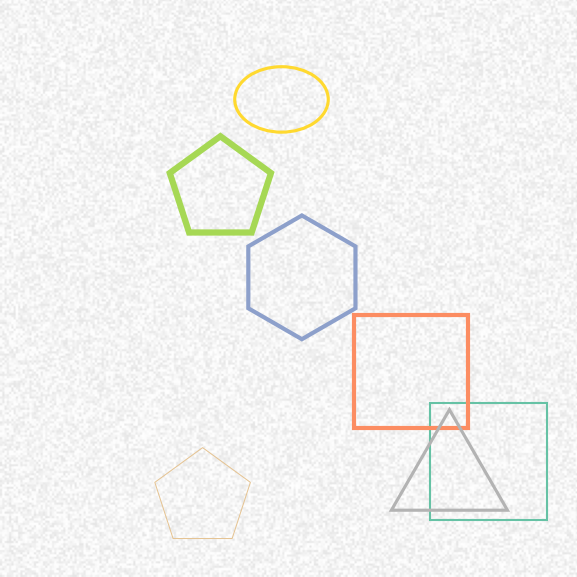[{"shape": "square", "thickness": 1, "radius": 0.51, "center": [0.846, 0.2]}, {"shape": "square", "thickness": 2, "radius": 0.49, "center": [0.712, 0.355]}, {"shape": "hexagon", "thickness": 2, "radius": 0.54, "center": [0.523, 0.519]}, {"shape": "pentagon", "thickness": 3, "radius": 0.46, "center": [0.382, 0.671]}, {"shape": "oval", "thickness": 1.5, "radius": 0.4, "center": [0.487, 0.827]}, {"shape": "pentagon", "thickness": 0.5, "radius": 0.44, "center": [0.351, 0.137]}, {"shape": "triangle", "thickness": 1.5, "radius": 0.58, "center": [0.778, 0.174]}]